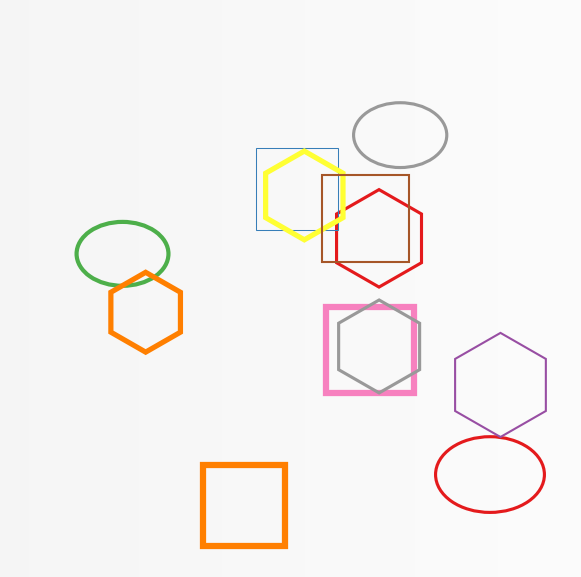[{"shape": "oval", "thickness": 1.5, "radius": 0.47, "center": [0.843, 0.177]}, {"shape": "hexagon", "thickness": 1.5, "radius": 0.42, "center": [0.652, 0.586]}, {"shape": "square", "thickness": 0.5, "radius": 0.35, "center": [0.511, 0.672]}, {"shape": "oval", "thickness": 2, "radius": 0.4, "center": [0.211, 0.56]}, {"shape": "hexagon", "thickness": 1, "radius": 0.45, "center": [0.861, 0.333]}, {"shape": "square", "thickness": 3, "radius": 0.35, "center": [0.42, 0.123]}, {"shape": "hexagon", "thickness": 2.5, "radius": 0.35, "center": [0.251, 0.458]}, {"shape": "hexagon", "thickness": 2.5, "radius": 0.38, "center": [0.524, 0.661]}, {"shape": "square", "thickness": 1, "radius": 0.38, "center": [0.629, 0.621]}, {"shape": "square", "thickness": 3, "radius": 0.38, "center": [0.637, 0.393]}, {"shape": "hexagon", "thickness": 1.5, "radius": 0.4, "center": [0.652, 0.399]}, {"shape": "oval", "thickness": 1.5, "radius": 0.4, "center": [0.688, 0.765]}]